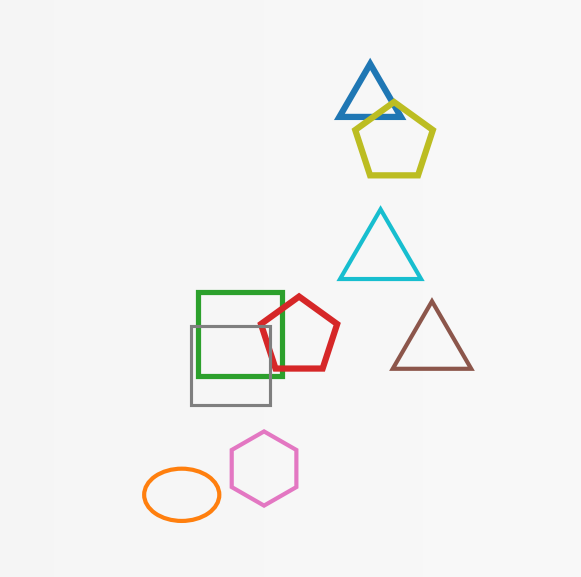[{"shape": "triangle", "thickness": 3, "radius": 0.31, "center": [0.637, 0.827]}, {"shape": "oval", "thickness": 2, "radius": 0.32, "center": [0.313, 0.142]}, {"shape": "square", "thickness": 2.5, "radius": 0.36, "center": [0.413, 0.42]}, {"shape": "pentagon", "thickness": 3, "radius": 0.34, "center": [0.515, 0.417]}, {"shape": "triangle", "thickness": 2, "radius": 0.39, "center": [0.743, 0.4]}, {"shape": "hexagon", "thickness": 2, "radius": 0.32, "center": [0.454, 0.188]}, {"shape": "square", "thickness": 1.5, "radius": 0.34, "center": [0.397, 0.367]}, {"shape": "pentagon", "thickness": 3, "radius": 0.35, "center": [0.678, 0.752]}, {"shape": "triangle", "thickness": 2, "radius": 0.4, "center": [0.655, 0.556]}]